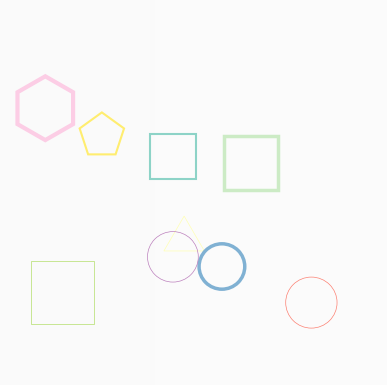[{"shape": "square", "thickness": 1.5, "radius": 0.3, "center": [0.445, 0.593]}, {"shape": "triangle", "thickness": 0.5, "radius": 0.3, "center": [0.475, 0.378]}, {"shape": "circle", "thickness": 0.5, "radius": 0.33, "center": [0.804, 0.214]}, {"shape": "circle", "thickness": 2.5, "radius": 0.29, "center": [0.573, 0.308]}, {"shape": "square", "thickness": 0.5, "radius": 0.41, "center": [0.162, 0.24]}, {"shape": "hexagon", "thickness": 3, "radius": 0.41, "center": [0.117, 0.719]}, {"shape": "circle", "thickness": 0.5, "radius": 0.33, "center": [0.446, 0.333]}, {"shape": "square", "thickness": 2.5, "radius": 0.35, "center": [0.647, 0.576]}, {"shape": "pentagon", "thickness": 1.5, "radius": 0.3, "center": [0.263, 0.648]}]